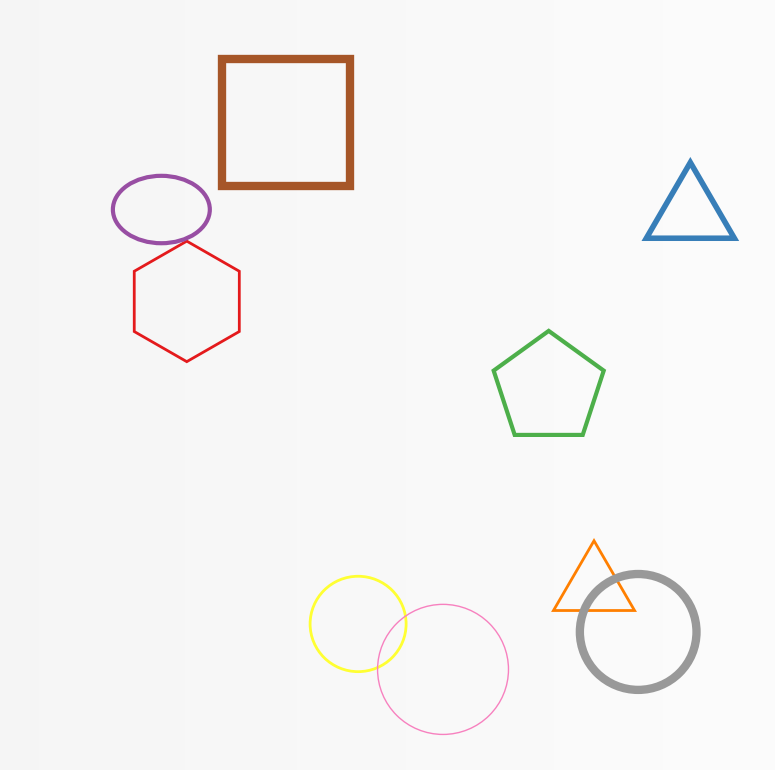[{"shape": "hexagon", "thickness": 1, "radius": 0.39, "center": [0.241, 0.609]}, {"shape": "triangle", "thickness": 2, "radius": 0.33, "center": [0.891, 0.723]}, {"shape": "pentagon", "thickness": 1.5, "radius": 0.37, "center": [0.708, 0.496]}, {"shape": "oval", "thickness": 1.5, "radius": 0.31, "center": [0.208, 0.728]}, {"shape": "triangle", "thickness": 1, "radius": 0.3, "center": [0.766, 0.237]}, {"shape": "circle", "thickness": 1, "radius": 0.31, "center": [0.462, 0.19]}, {"shape": "square", "thickness": 3, "radius": 0.41, "center": [0.369, 0.841]}, {"shape": "circle", "thickness": 0.5, "radius": 0.42, "center": [0.572, 0.131]}, {"shape": "circle", "thickness": 3, "radius": 0.38, "center": [0.823, 0.179]}]